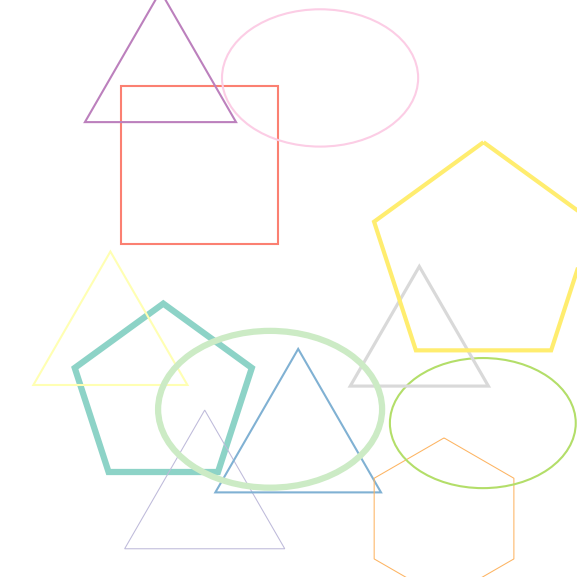[{"shape": "pentagon", "thickness": 3, "radius": 0.81, "center": [0.283, 0.312]}, {"shape": "triangle", "thickness": 1, "radius": 0.77, "center": [0.191, 0.409]}, {"shape": "triangle", "thickness": 0.5, "radius": 0.8, "center": [0.354, 0.129]}, {"shape": "square", "thickness": 1, "radius": 0.68, "center": [0.345, 0.713]}, {"shape": "triangle", "thickness": 1, "radius": 0.83, "center": [0.516, 0.229]}, {"shape": "hexagon", "thickness": 0.5, "radius": 0.7, "center": [0.769, 0.101]}, {"shape": "oval", "thickness": 1, "radius": 0.8, "center": [0.836, 0.267]}, {"shape": "oval", "thickness": 1, "radius": 0.85, "center": [0.554, 0.864]}, {"shape": "triangle", "thickness": 1.5, "radius": 0.69, "center": [0.726, 0.4]}, {"shape": "triangle", "thickness": 1, "radius": 0.76, "center": [0.278, 0.863]}, {"shape": "oval", "thickness": 3, "radius": 0.97, "center": [0.468, 0.29]}, {"shape": "pentagon", "thickness": 2, "radius": 1.0, "center": [0.837, 0.554]}]